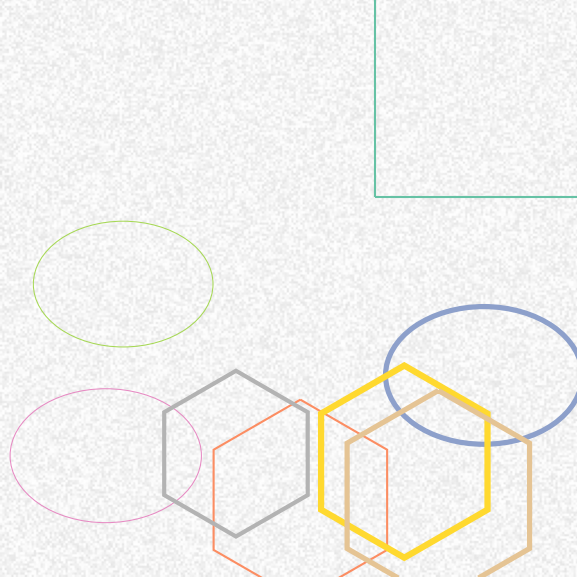[{"shape": "square", "thickness": 1, "radius": 0.97, "center": [0.844, 0.853]}, {"shape": "hexagon", "thickness": 1, "radius": 0.87, "center": [0.52, 0.134]}, {"shape": "oval", "thickness": 2.5, "radius": 0.85, "center": [0.838, 0.349]}, {"shape": "oval", "thickness": 0.5, "radius": 0.83, "center": [0.183, 0.21]}, {"shape": "oval", "thickness": 0.5, "radius": 0.78, "center": [0.213, 0.507]}, {"shape": "hexagon", "thickness": 3, "radius": 0.83, "center": [0.7, 0.2]}, {"shape": "hexagon", "thickness": 2.5, "radius": 0.91, "center": [0.759, 0.141]}, {"shape": "hexagon", "thickness": 2, "radius": 0.72, "center": [0.409, 0.214]}]